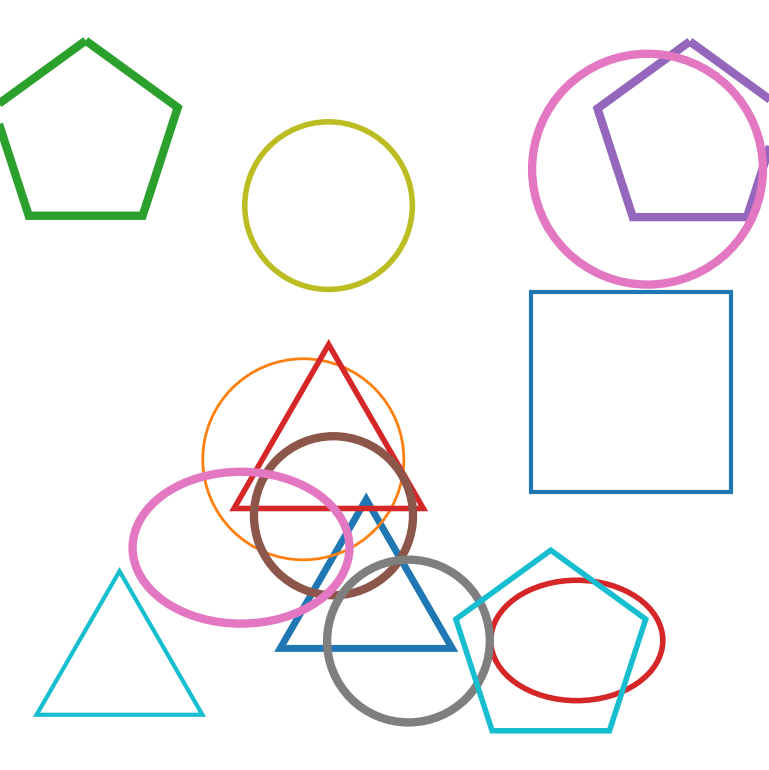[{"shape": "triangle", "thickness": 2.5, "radius": 0.65, "center": [0.476, 0.222]}, {"shape": "square", "thickness": 1.5, "radius": 0.65, "center": [0.819, 0.491]}, {"shape": "circle", "thickness": 1, "radius": 0.65, "center": [0.394, 0.404]}, {"shape": "pentagon", "thickness": 3, "radius": 0.63, "center": [0.111, 0.822]}, {"shape": "triangle", "thickness": 2, "radius": 0.71, "center": [0.427, 0.411]}, {"shape": "oval", "thickness": 2, "radius": 0.56, "center": [0.749, 0.168]}, {"shape": "pentagon", "thickness": 3, "radius": 0.63, "center": [0.896, 0.82]}, {"shape": "circle", "thickness": 3, "radius": 0.52, "center": [0.433, 0.33]}, {"shape": "oval", "thickness": 3, "radius": 0.7, "center": [0.313, 0.289]}, {"shape": "circle", "thickness": 3, "radius": 0.75, "center": [0.841, 0.78]}, {"shape": "circle", "thickness": 3, "radius": 0.53, "center": [0.53, 0.167]}, {"shape": "circle", "thickness": 2, "radius": 0.54, "center": [0.427, 0.733]}, {"shape": "triangle", "thickness": 1.5, "radius": 0.62, "center": [0.155, 0.134]}, {"shape": "pentagon", "thickness": 2, "radius": 0.65, "center": [0.715, 0.156]}]